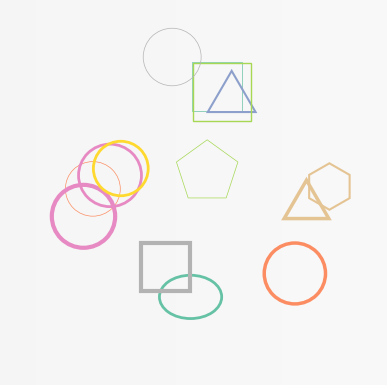[{"shape": "square", "thickness": 0.5, "radius": 0.32, "center": [0.56, 0.775]}, {"shape": "oval", "thickness": 2, "radius": 0.4, "center": [0.492, 0.229]}, {"shape": "circle", "thickness": 2.5, "radius": 0.4, "center": [0.761, 0.29]}, {"shape": "circle", "thickness": 0.5, "radius": 0.35, "center": [0.24, 0.509]}, {"shape": "triangle", "thickness": 1.5, "radius": 0.36, "center": [0.598, 0.745]}, {"shape": "circle", "thickness": 3, "radius": 0.41, "center": [0.215, 0.438]}, {"shape": "circle", "thickness": 2, "radius": 0.41, "center": [0.284, 0.544]}, {"shape": "pentagon", "thickness": 0.5, "radius": 0.42, "center": [0.535, 0.553]}, {"shape": "square", "thickness": 1, "radius": 0.38, "center": [0.573, 0.761]}, {"shape": "circle", "thickness": 2, "radius": 0.35, "center": [0.312, 0.562]}, {"shape": "hexagon", "thickness": 1.5, "radius": 0.3, "center": [0.85, 0.516]}, {"shape": "triangle", "thickness": 2.5, "radius": 0.33, "center": [0.791, 0.466]}, {"shape": "square", "thickness": 3, "radius": 0.32, "center": [0.427, 0.307]}, {"shape": "circle", "thickness": 0.5, "radius": 0.37, "center": [0.444, 0.852]}]